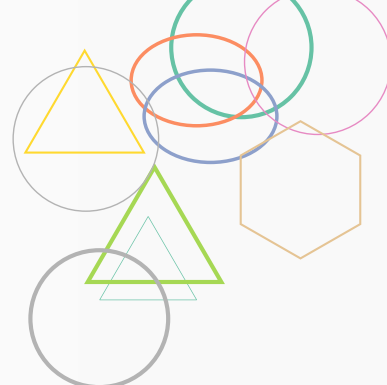[{"shape": "triangle", "thickness": 0.5, "radius": 0.72, "center": [0.382, 0.293]}, {"shape": "circle", "thickness": 3, "radius": 0.91, "center": [0.623, 0.877]}, {"shape": "oval", "thickness": 2.5, "radius": 0.84, "center": [0.507, 0.791]}, {"shape": "oval", "thickness": 2.5, "radius": 0.86, "center": [0.543, 0.698]}, {"shape": "circle", "thickness": 1, "radius": 0.95, "center": [0.82, 0.84]}, {"shape": "triangle", "thickness": 3, "radius": 1.0, "center": [0.399, 0.367]}, {"shape": "triangle", "thickness": 1.5, "radius": 0.88, "center": [0.218, 0.692]}, {"shape": "hexagon", "thickness": 1.5, "radius": 0.89, "center": [0.775, 0.507]}, {"shape": "circle", "thickness": 3, "radius": 0.89, "center": [0.256, 0.172]}, {"shape": "circle", "thickness": 1, "radius": 0.94, "center": [0.222, 0.639]}]